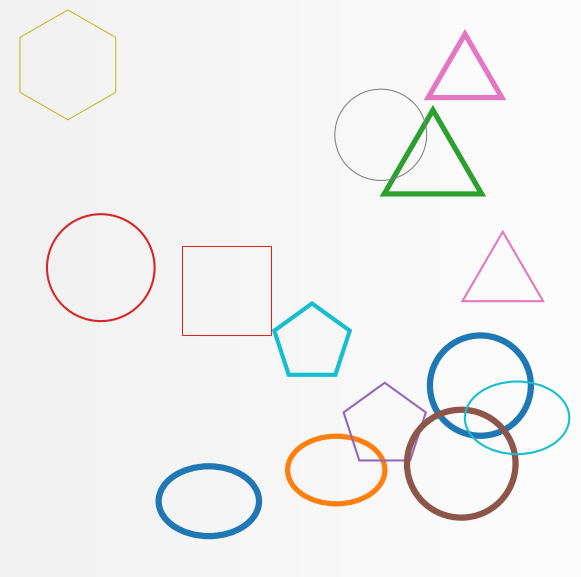[{"shape": "oval", "thickness": 3, "radius": 0.43, "center": [0.359, 0.131]}, {"shape": "circle", "thickness": 3, "radius": 0.43, "center": [0.827, 0.331]}, {"shape": "oval", "thickness": 2.5, "radius": 0.42, "center": [0.578, 0.185]}, {"shape": "triangle", "thickness": 2.5, "radius": 0.48, "center": [0.745, 0.712]}, {"shape": "circle", "thickness": 1, "radius": 0.46, "center": [0.173, 0.536]}, {"shape": "square", "thickness": 0.5, "radius": 0.38, "center": [0.389, 0.497]}, {"shape": "pentagon", "thickness": 1, "radius": 0.37, "center": [0.662, 0.262]}, {"shape": "circle", "thickness": 3, "radius": 0.47, "center": [0.794, 0.196]}, {"shape": "triangle", "thickness": 2.5, "radius": 0.37, "center": [0.8, 0.867]}, {"shape": "triangle", "thickness": 1, "radius": 0.4, "center": [0.865, 0.518]}, {"shape": "circle", "thickness": 0.5, "radius": 0.4, "center": [0.655, 0.766]}, {"shape": "hexagon", "thickness": 0.5, "radius": 0.48, "center": [0.117, 0.887]}, {"shape": "pentagon", "thickness": 2, "radius": 0.34, "center": [0.537, 0.405]}, {"shape": "oval", "thickness": 1, "radius": 0.45, "center": [0.89, 0.276]}]